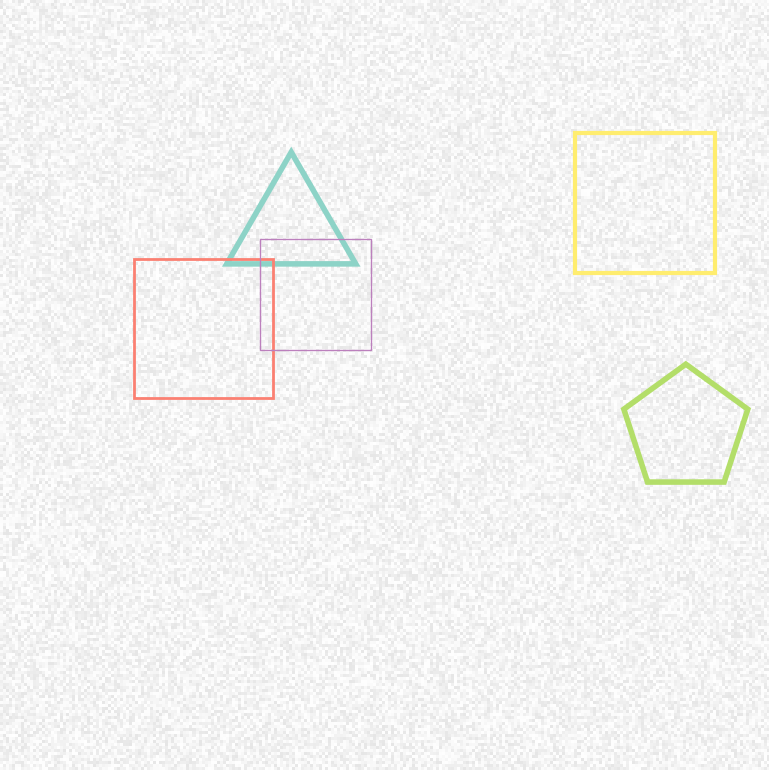[{"shape": "triangle", "thickness": 2, "radius": 0.48, "center": [0.378, 0.706]}, {"shape": "square", "thickness": 1, "radius": 0.45, "center": [0.264, 0.574]}, {"shape": "pentagon", "thickness": 2, "radius": 0.42, "center": [0.891, 0.442]}, {"shape": "square", "thickness": 0.5, "radius": 0.36, "center": [0.41, 0.618]}, {"shape": "square", "thickness": 1.5, "radius": 0.46, "center": [0.837, 0.736]}]